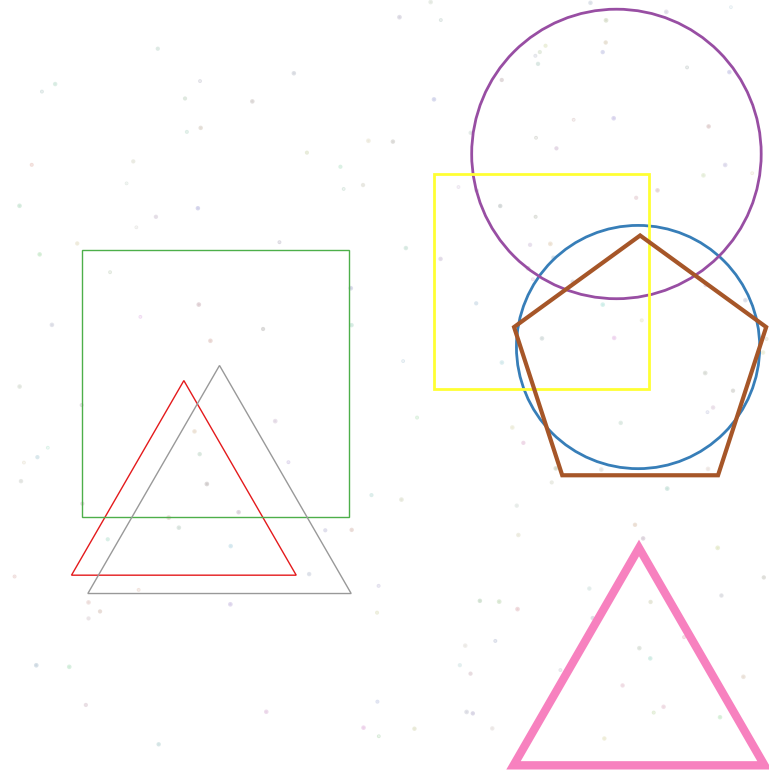[{"shape": "triangle", "thickness": 0.5, "radius": 0.84, "center": [0.239, 0.337]}, {"shape": "circle", "thickness": 1, "radius": 0.79, "center": [0.829, 0.549]}, {"shape": "square", "thickness": 0.5, "radius": 0.87, "center": [0.28, 0.502]}, {"shape": "circle", "thickness": 1, "radius": 0.94, "center": [0.801, 0.8]}, {"shape": "square", "thickness": 1, "radius": 0.7, "center": [0.704, 0.634]}, {"shape": "pentagon", "thickness": 1.5, "radius": 0.86, "center": [0.831, 0.522]}, {"shape": "triangle", "thickness": 3, "radius": 0.94, "center": [0.83, 0.1]}, {"shape": "triangle", "thickness": 0.5, "radius": 0.99, "center": [0.285, 0.328]}]